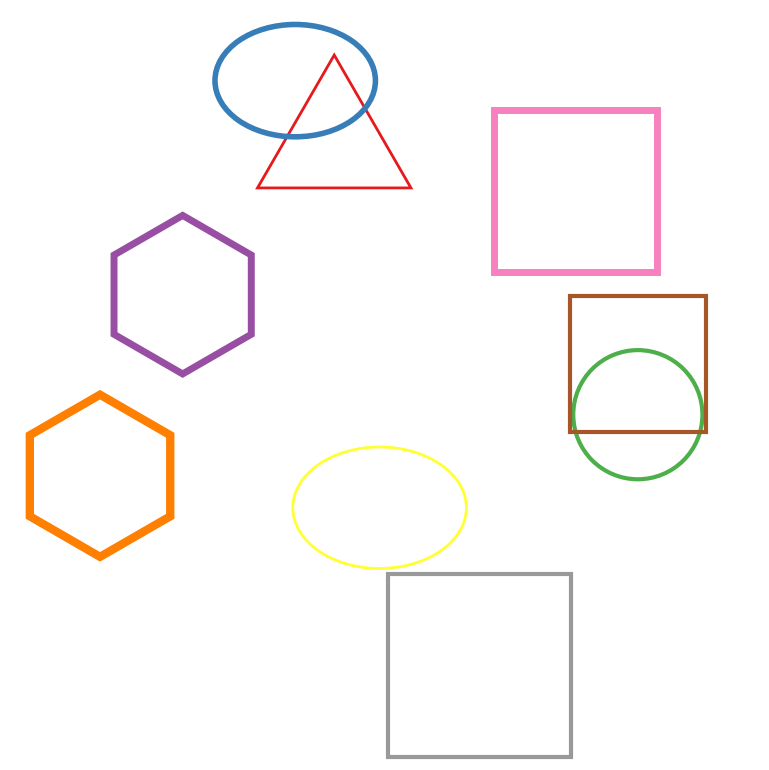[{"shape": "triangle", "thickness": 1, "radius": 0.58, "center": [0.434, 0.813]}, {"shape": "oval", "thickness": 2, "radius": 0.52, "center": [0.383, 0.895]}, {"shape": "circle", "thickness": 1.5, "radius": 0.42, "center": [0.828, 0.461]}, {"shape": "hexagon", "thickness": 2.5, "radius": 0.51, "center": [0.237, 0.617]}, {"shape": "hexagon", "thickness": 3, "radius": 0.53, "center": [0.13, 0.382]}, {"shape": "oval", "thickness": 1, "radius": 0.56, "center": [0.493, 0.341]}, {"shape": "square", "thickness": 1.5, "radius": 0.44, "center": [0.829, 0.528]}, {"shape": "square", "thickness": 2.5, "radius": 0.53, "center": [0.747, 0.752]}, {"shape": "square", "thickness": 1.5, "radius": 0.59, "center": [0.623, 0.136]}]